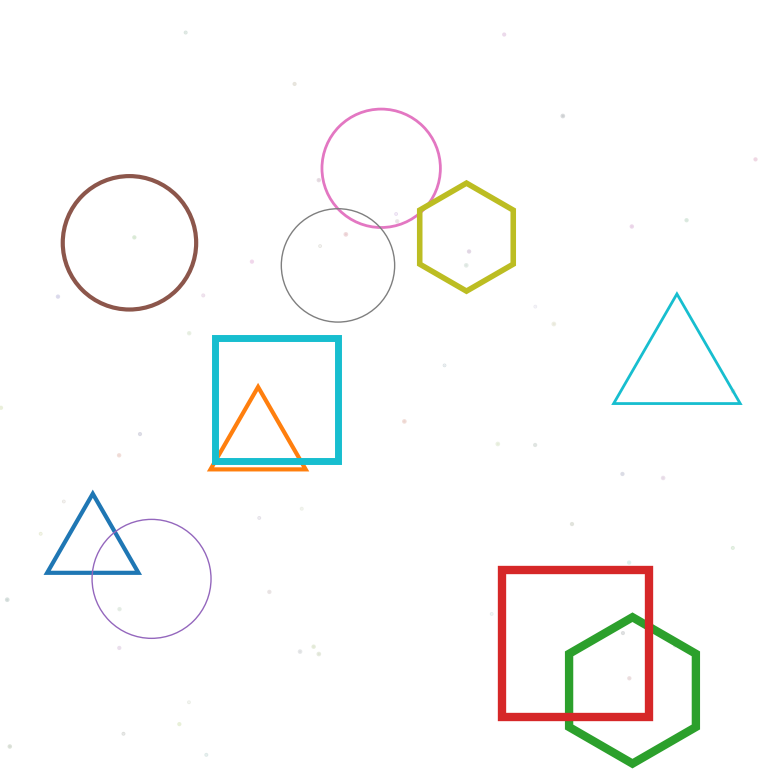[{"shape": "triangle", "thickness": 1.5, "radius": 0.34, "center": [0.121, 0.29]}, {"shape": "triangle", "thickness": 1.5, "radius": 0.36, "center": [0.335, 0.426]}, {"shape": "hexagon", "thickness": 3, "radius": 0.48, "center": [0.821, 0.103]}, {"shape": "square", "thickness": 3, "radius": 0.48, "center": [0.747, 0.164]}, {"shape": "circle", "thickness": 0.5, "radius": 0.39, "center": [0.197, 0.248]}, {"shape": "circle", "thickness": 1.5, "radius": 0.43, "center": [0.168, 0.685]}, {"shape": "circle", "thickness": 1, "radius": 0.38, "center": [0.495, 0.781]}, {"shape": "circle", "thickness": 0.5, "radius": 0.37, "center": [0.439, 0.655]}, {"shape": "hexagon", "thickness": 2, "radius": 0.35, "center": [0.606, 0.692]}, {"shape": "triangle", "thickness": 1, "radius": 0.47, "center": [0.879, 0.523]}, {"shape": "square", "thickness": 2.5, "radius": 0.4, "center": [0.359, 0.481]}]